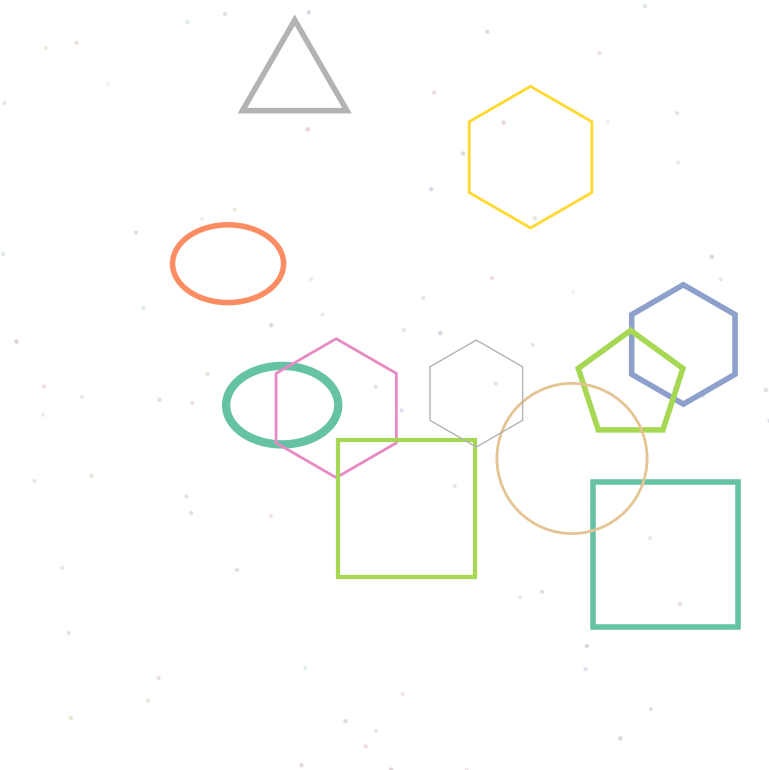[{"shape": "square", "thickness": 2, "radius": 0.47, "center": [0.864, 0.279]}, {"shape": "oval", "thickness": 3, "radius": 0.36, "center": [0.366, 0.474]}, {"shape": "oval", "thickness": 2, "radius": 0.36, "center": [0.296, 0.658]}, {"shape": "hexagon", "thickness": 2, "radius": 0.39, "center": [0.887, 0.553]}, {"shape": "hexagon", "thickness": 1, "radius": 0.45, "center": [0.437, 0.47]}, {"shape": "pentagon", "thickness": 2, "radius": 0.36, "center": [0.819, 0.499]}, {"shape": "square", "thickness": 1.5, "radius": 0.44, "center": [0.528, 0.339]}, {"shape": "hexagon", "thickness": 1, "radius": 0.46, "center": [0.689, 0.796]}, {"shape": "circle", "thickness": 1, "radius": 0.49, "center": [0.743, 0.405]}, {"shape": "triangle", "thickness": 2, "radius": 0.39, "center": [0.383, 0.896]}, {"shape": "hexagon", "thickness": 0.5, "radius": 0.35, "center": [0.619, 0.489]}]